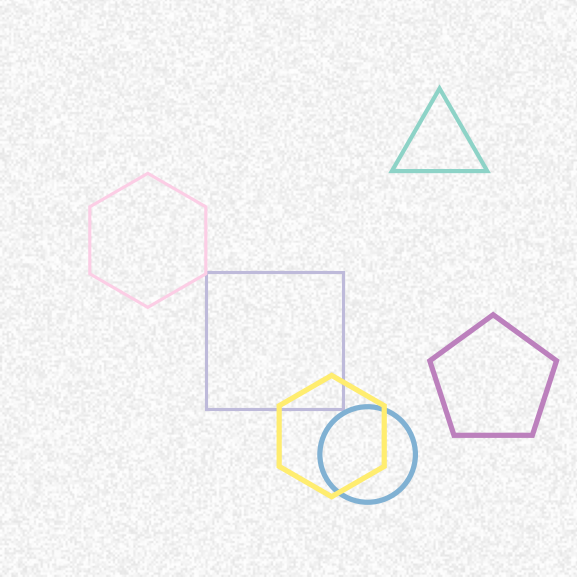[{"shape": "triangle", "thickness": 2, "radius": 0.48, "center": [0.761, 0.751]}, {"shape": "square", "thickness": 1.5, "radius": 0.59, "center": [0.476, 0.41]}, {"shape": "circle", "thickness": 2.5, "radius": 0.41, "center": [0.637, 0.212]}, {"shape": "hexagon", "thickness": 1.5, "radius": 0.58, "center": [0.256, 0.583]}, {"shape": "pentagon", "thickness": 2.5, "radius": 0.58, "center": [0.854, 0.339]}, {"shape": "hexagon", "thickness": 2.5, "radius": 0.53, "center": [0.574, 0.244]}]